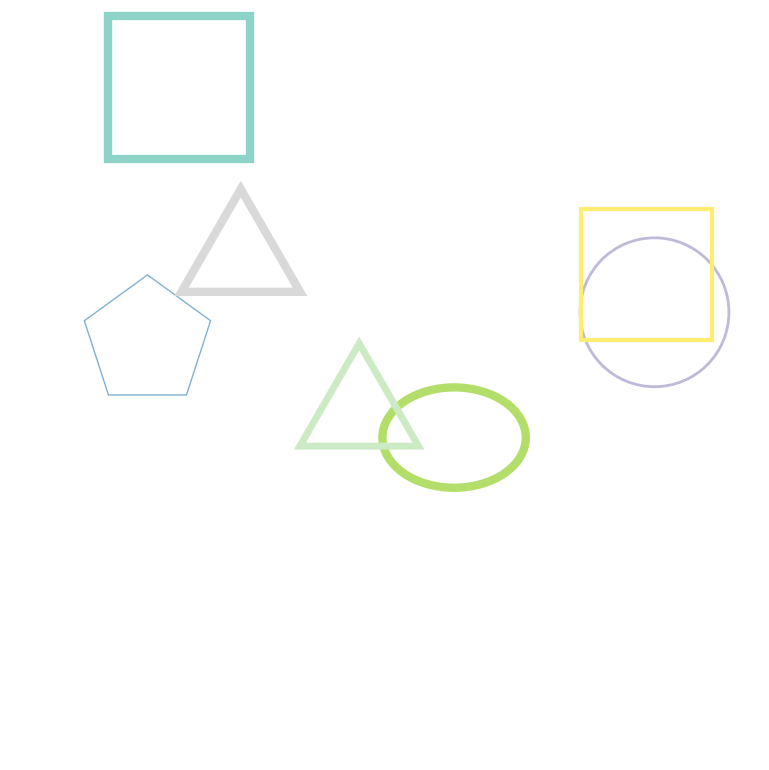[{"shape": "square", "thickness": 3, "radius": 0.46, "center": [0.232, 0.886]}, {"shape": "circle", "thickness": 1, "radius": 0.48, "center": [0.85, 0.594]}, {"shape": "pentagon", "thickness": 0.5, "radius": 0.43, "center": [0.192, 0.557]}, {"shape": "oval", "thickness": 3, "radius": 0.47, "center": [0.59, 0.432]}, {"shape": "triangle", "thickness": 3, "radius": 0.44, "center": [0.313, 0.665]}, {"shape": "triangle", "thickness": 2.5, "radius": 0.44, "center": [0.466, 0.465]}, {"shape": "square", "thickness": 1.5, "radius": 0.42, "center": [0.839, 0.644]}]